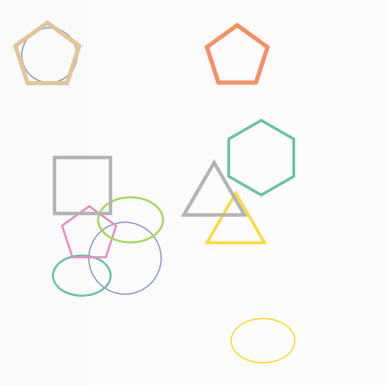[{"shape": "hexagon", "thickness": 2, "radius": 0.48, "center": [0.674, 0.59]}, {"shape": "oval", "thickness": 1.5, "radius": 0.37, "center": [0.211, 0.284]}, {"shape": "pentagon", "thickness": 3, "radius": 0.41, "center": [0.612, 0.852]}, {"shape": "circle", "thickness": 1, "radius": 0.36, "center": [0.127, 0.857]}, {"shape": "circle", "thickness": 1, "radius": 0.47, "center": [0.323, 0.329]}, {"shape": "pentagon", "thickness": 1.5, "radius": 0.37, "center": [0.23, 0.391]}, {"shape": "oval", "thickness": 1.5, "radius": 0.42, "center": [0.337, 0.429]}, {"shape": "oval", "thickness": 1, "radius": 0.41, "center": [0.679, 0.115]}, {"shape": "triangle", "thickness": 2, "radius": 0.43, "center": [0.608, 0.412]}, {"shape": "pentagon", "thickness": 3, "radius": 0.43, "center": [0.122, 0.854]}, {"shape": "square", "thickness": 2.5, "radius": 0.36, "center": [0.211, 0.52]}, {"shape": "triangle", "thickness": 2.5, "radius": 0.45, "center": [0.553, 0.487]}]